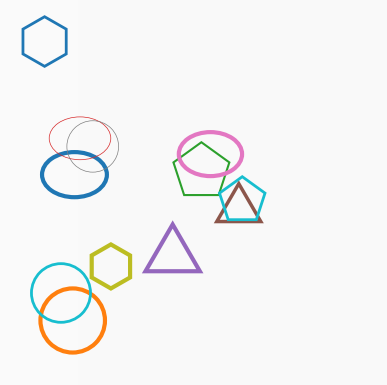[{"shape": "hexagon", "thickness": 2, "radius": 0.32, "center": [0.115, 0.892]}, {"shape": "oval", "thickness": 3, "radius": 0.42, "center": [0.192, 0.546]}, {"shape": "circle", "thickness": 3, "radius": 0.42, "center": [0.188, 0.168]}, {"shape": "pentagon", "thickness": 1.5, "radius": 0.38, "center": [0.52, 0.555]}, {"shape": "oval", "thickness": 0.5, "radius": 0.4, "center": [0.206, 0.641]}, {"shape": "triangle", "thickness": 3, "radius": 0.4, "center": [0.446, 0.336]}, {"shape": "triangle", "thickness": 2.5, "radius": 0.33, "center": [0.616, 0.457]}, {"shape": "oval", "thickness": 3, "radius": 0.41, "center": [0.543, 0.6]}, {"shape": "circle", "thickness": 0.5, "radius": 0.33, "center": [0.239, 0.62]}, {"shape": "hexagon", "thickness": 3, "radius": 0.29, "center": [0.286, 0.308]}, {"shape": "circle", "thickness": 2, "radius": 0.38, "center": [0.157, 0.239]}, {"shape": "pentagon", "thickness": 2, "radius": 0.31, "center": [0.625, 0.479]}]